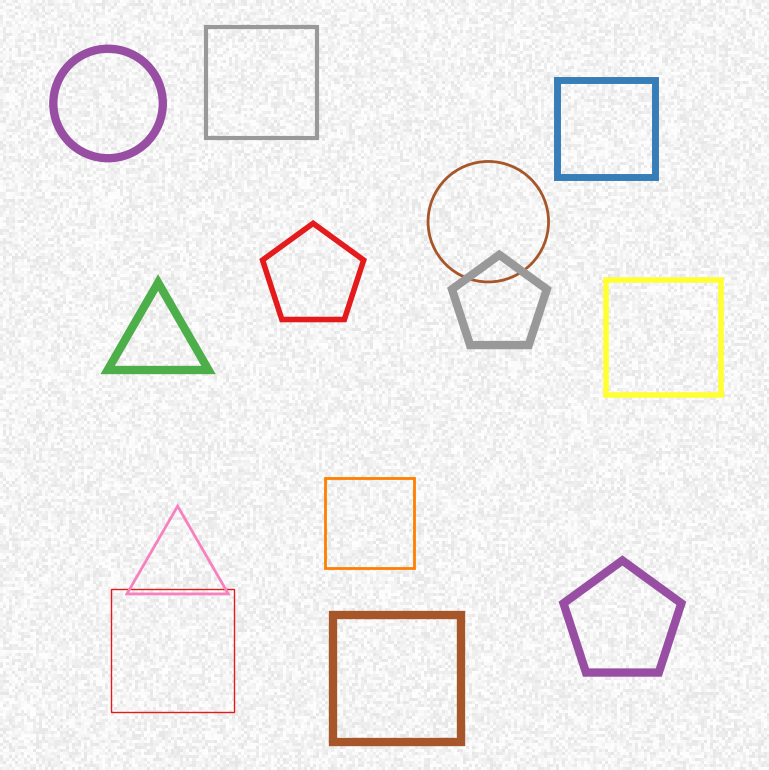[{"shape": "pentagon", "thickness": 2, "radius": 0.35, "center": [0.407, 0.641]}, {"shape": "square", "thickness": 0.5, "radius": 0.4, "center": [0.224, 0.155]}, {"shape": "square", "thickness": 2.5, "radius": 0.32, "center": [0.787, 0.833]}, {"shape": "triangle", "thickness": 3, "radius": 0.38, "center": [0.205, 0.557]}, {"shape": "circle", "thickness": 3, "radius": 0.36, "center": [0.14, 0.866]}, {"shape": "pentagon", "thickness": 3, "radius": 0.4, "center": [0.808, 0.192]}, {"shape": "square", "thickness": 1, "radius": 0.29, "center": [0.48, 0.321]}, {"shape": "square", "thickness": 2, "radius": 0.37, "center": [0.861, 0.561]}, {"shape": "circle", "thickness": 1, "radius": 0.39, "center": [0.634, 0.712]}, {"shape": "square", "thickness": 3, "radius": 0.41, "center": [0.516, 0.119]}, {"shape": "triangle", "thickness": 1, "radius": 0.38, "center": [0.231, 0.267]}, {"shape": "pentagon", "thickness": 3, "radius": 0.32, "center": [0.649, 0.604]}, {"shape": "square", "thickness": 1.5, "radius": 0.36, "center": [0.339, 0.893]}]